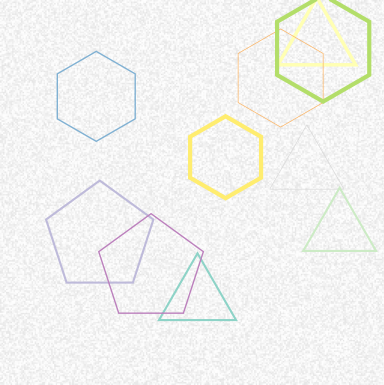[{"shape": "triangle", "thickness": 1.5, "radius": 0.58, "center": [0.513, 0.226]}, {"shape": "triangle", "thickness": 2.5, "radius": 0.58, "center": [0.823, 0.89]}, {"shape": "pentagon", "thickness": 1.5, "radius": 0.73, "center": [0.259, 0.384]}, {"shape": "hexagon", "thickness": 1, "radius": 0.58, "center": [0.25, 0.75]}, {"shape": "hexagon", "thickness": 0.5, "radius": 0.64, "center": [0.729, 0.797]}, {"shape": "hexagon", "thickness": 3, "radius": 0.69, "center": [0.839, 0.874]}, {"shape": "triangle", "thickness": 0.5, "radius": 0.56, "center": [0.797, 0.564]}, {"shape": "pentagon", "thickness": 1, "radius": 0.71, "center": [0.392, 0.302]}, {"shape": "triangle", "thickness": 1.5, "radius": 0.55, "center": [0.882, 0.403]}, {"shape": "hexagon", "thickness": 3, "radius": 0.53, "center": [0.586, 0.592]}]